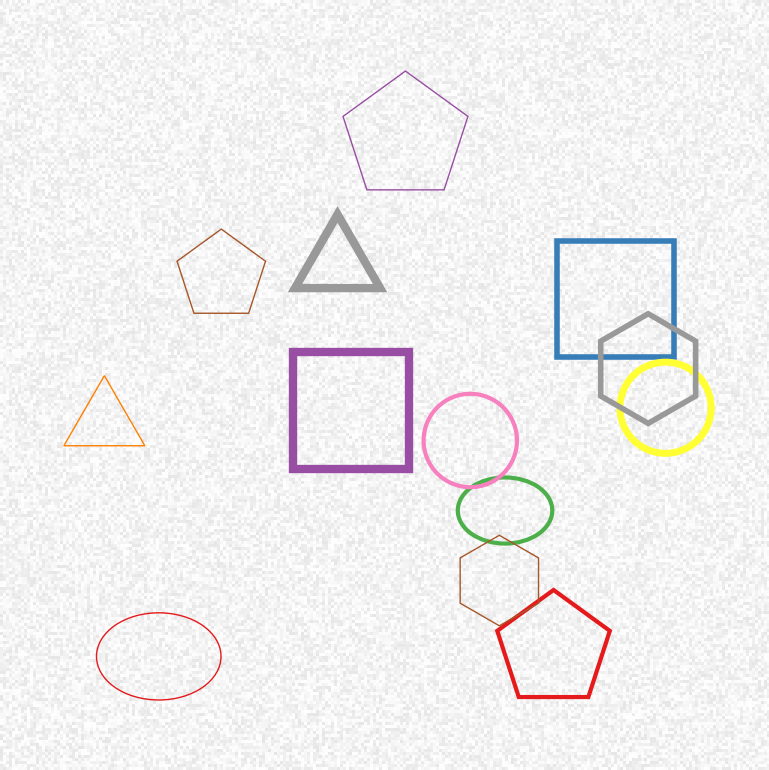[{"shape": "pentagon", "thickness": 1.5, "radius": 0.38, "center": [0.719, 0.157]}, {"shape": "oval", "thickness": 0.5, "radius": 0.4, "center": [0.206, 0.148]}, {"shape": "square", "thickness": 2, "radius": 0.38, "center": [0.799, 0.611]}, {"shape": "oval", "thickness": 1.5, "radius": 0.31, "center": [0.656, 0.337]}, {"shape": "pentagon", "thickness": 0.5, "radius": 0.43, "center": [0.527, 0.822]}, {"shape": "square", "thickness": 3, "radius": 0.38, "center": [0.456, 0.467]}, {"shape": "triangle", "thickness": 0.5, "radius": 0.3, "center": [0.136, 0.451]}, {"shape": "circle", "thickness": 2.5, "radius": 0.3, "center": [0.864, 0.47]}, {"shape": "pentagon", "thickness": 0.5, "radius": 0.3, "center": [0.287, 0.642]}, {"shape": "hexagon", "thickness": 0.5, "radius": 0.29, "center": [0.649, 0.246]}, {"shape": "circle", "thickness": 1.5, "radius": 0.3, "center": [0.611, 0.428]}, {"shape": "triangle", "thickness": 3, "radius": 0.32, "center": [0.438, 0.658]}, {"shape": "hexagon", "thickness": 2, "radius": 0.36, "center": [0.842, 0.521]}]